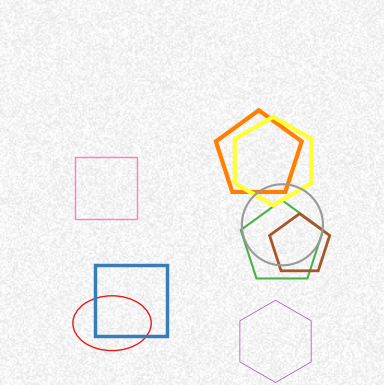[{"shape": "oval", "thickness": 1, "radius": 0.51, "center": [0.291, 0.161]}, {"shape": "square", "thickness": 2.5, "radius": 0.46, "center": [0.34, 0.219]}, {"shape": "pentagon", "thickness": 1.5, "radius": 0.56, "center": [0.732, 0.368]}, {"shape": "hexagon", "thickness": 0.5, "radius": 0.53, "center": [0.716, 0.113]}, {"shape": "pentagon", "thickness": 3, "radius": 0.59, "center": [0.672, 0.596]}, {"shape": "hexagon", "thickness": 3, "radius": 0.57, "center": [0.709, 0.582]}, {"shape": "pentagon", "thickness": 2, "radius": 0.41, "center": [0.778, 0.363]}, {"shape": "square", "thickness": 1, "radius": 0.4, "center": [0.276, 0.511]}, {"shape": "circle", "thickness": 1.5, "radius": 0.53, "center": [0.733, 0.416]}]